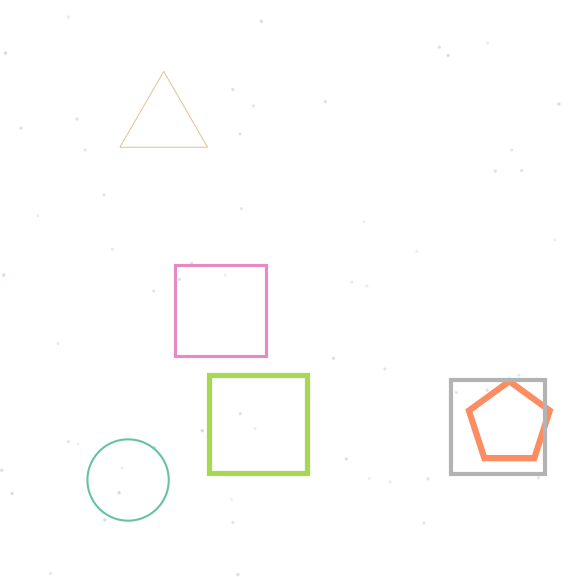[{"shape": "circle", "thickness": 1, "radius": 0.35, "center": [0.222, 0.168]}, {"shape": "pentagon", "thickness": 3, "radius": 0.37, "center": [0.882, 0.265]}, {"shape": "square", "thickness": 1.5, "radius": 0.39, "center": [0.382, 0.462]}, {"shape": "square", "thickness": 2.5, "radius": 0.42, "center": [0.447, 0.265]}, {"shape": "triangle", "thickness": 0.5, "radius": 0.44, "center": [0.284, 0.788]}, {"shape": "square", "thickness": 2, "radius": 0.41, "center": [0.863, 0.26]}]